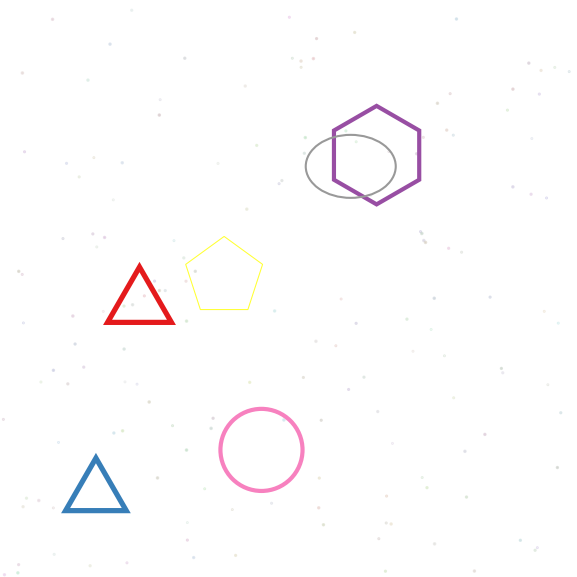[{"shape": "triangle", "thickness": 2.5, "radius": 0.32, "center": [0.242, 0.473]}, {"shape": "triangle", "thickness": 2.5, "radius": 0.3, "center": [0.166, 0.145]}, {"shape": "hexagon", "thickness": 2, "radius": 0.43, "center": [0.652, 0.731]}, {"shape": "pentagon", "thickness": 0.5, "radius": 0.35, "center": [0.388, 0.52]}, {"shape": "circle", "thickness": 2, "radius": 0.36, "center": [0.453, 0.22]}, {"shape": "oval", "thickness": 1, "radius": 0.39, "center": [0.607, 0.711]}]